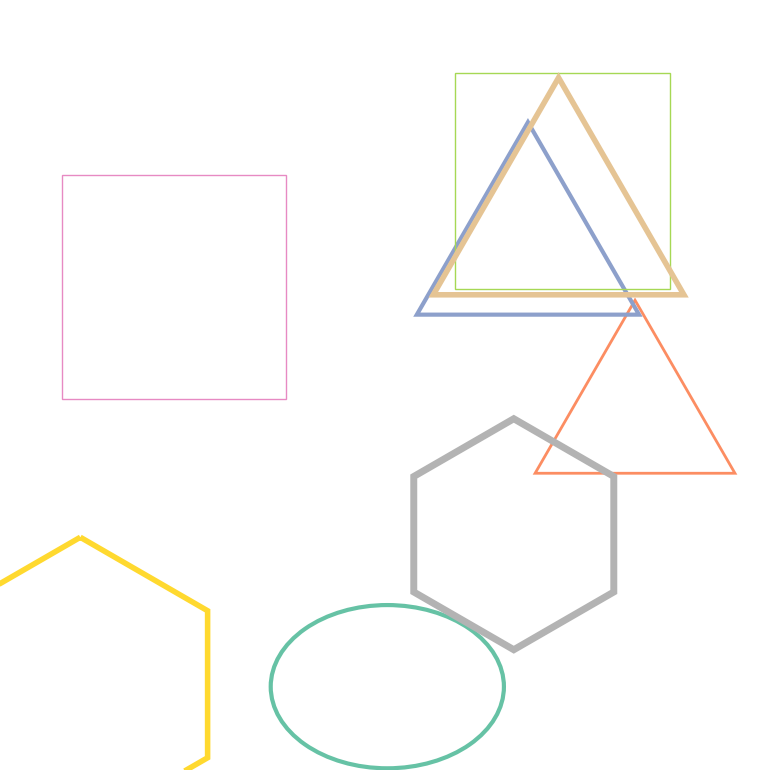[{"shape": "oval", "thickness": 1.5, "radius": 0.76, "center": [0.503, 0.108]}, {"shape": "triangle", "thickness": 1, "radius": 0.75, "center": [0.825, 0.46]}, {"shape": "triangle", "thickness": 1.5, "radius": 0.83, "center": [0.686, 0.675]}, {"shape": "square", "thickness": 0.5, "radius": 0.73, "center": [0.225, 0.627]}, {"shape": "square", "thickness": 0.5, "radius": 0.7, "center": [0.73, 0.765]}, {"shape": "hexagon", "thickness": 2, "radius": 0.95, "center": [0.104, 0.111]}, {"shape": "triangle", "thickness": 2, "radius": 0.94, "center": [0.725, 0.711]}, {"shape": "hexagon", "thickness": 2.5, "radius": 0.75, "center": [0.667, 0.306]}]